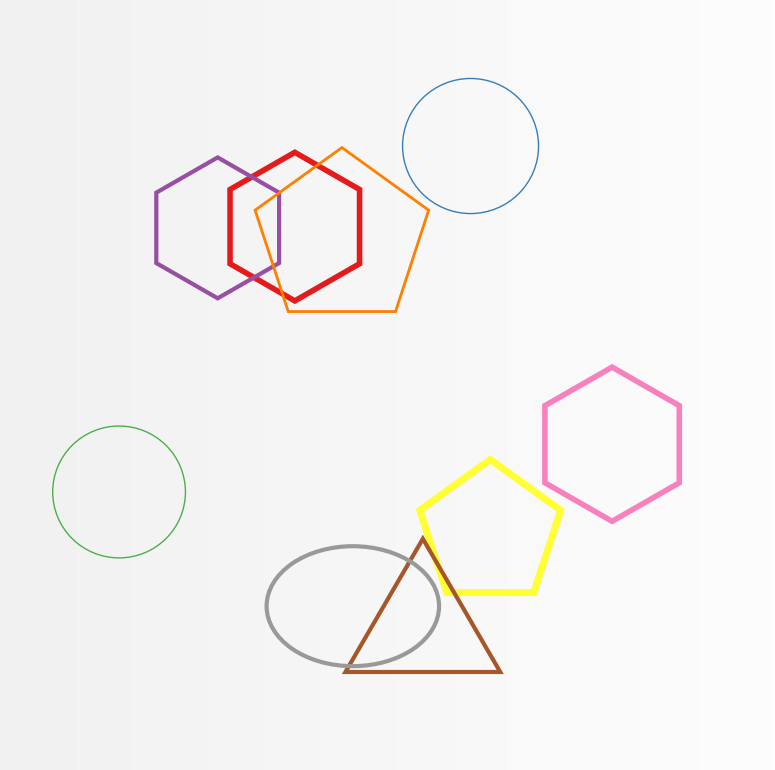[{"shape": "hexagon", "thickness": 2, "radius": 0.48, "center": [0.38, 0.706]}, {"shape": "circle", "thickness": 0.5, "radius": 0.44, "center": [0.607, 0.81]}, {"shape": "circle", "thickness": 0.5, "radius": 0.43, "center": [0.154, 0.361]}, {"shape": "hexagon", "thickness": 1.5, "radius": 0.46, "center": [0.281, 0.704]}, {"shape": "pentagon", "thickness": 1, "radius": 0.59, "center": [0.441, 0.691]}, {"shape": "pentagon", "thickness": 2.5, "radius": 0.48, "center": [0.633, 0.308]}, {"shape": "triangle", "thickness": 1.5, "radius": 0.58, "center": [0.546, 0.185]}, {"shape": "hexagon", "thickness": 2, "radius": 0.5, "center": [0.79, 0.423]}, {"shape": "oval", "thickness": 1.5, "radius": 0.56, "center": [0.455, 0.213]}]